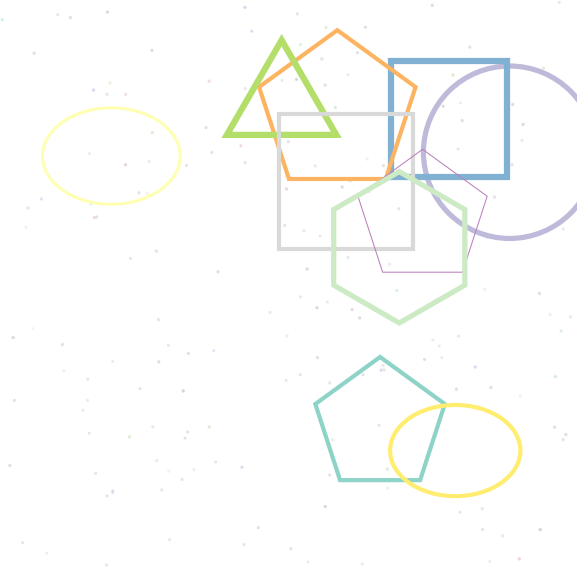[{"shape": "pentagon", "thickness": 2, "radius": 0.59, "center": [0.658, 0.263]}, {"shape": "oval", "thickness": 1.5, "radius": 0.6, "center": [0.193, 0.729]}, {"shape": "circle", "thickness": 2.5, "radius": 0.75, "center": [0.883, 0.736]}, {"shape": "square", "thickness": 3, "radius": 0.5, "center": [0.777, 0.794]}, {"shape": "pentagon", "thickness": 2, "radius": 0.71, "center": [0.584, 0.804]}, {"shape": "triangle", "thickness": 3, "radius": 0.55, "center": [0.488, 0.82]}, {"shape": "square", "thickness": 2, "radius": 0.58, "center": [0.599, 0.685]}, {"shape": "pentagon", "thickness": 0.5, "radius": 0.59, "center": [0.732, 0.623]}, {"shape": "hexagon", "thickness": 2.5, "radius": 0.66, "center": [0.691, 0.571]}, {"shape": "oval", "thickness": 2, "radius": 0.56, "center": [0.788, 0.219]}]